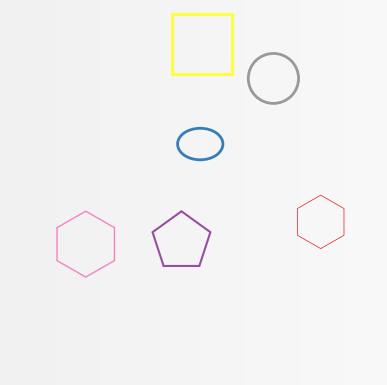[{"shape": "hexagon", "thickness": 0.5, "radius": 0.35, "center": [0.828, 0.424]}, {"shape": "oval", "thickness": 2, "radius": 0.29, "center": [0.517, 0.626]}, {"shape": "pentagon", "thickness": 1.5, "radius": 0.39, "center": [0.468, 0.373]}, {"shape": "square", "thickness": 2, "radius": 0.39, "center": [0.522, 0.886]}, {"shape": "hexagon", "thickness": 1, "radius": 0.43, "center": [0.221, 0.366]}, {"shape": "circle", "thickness": 2, "radius": 0.32, "center": [0.706, 0.796]}]